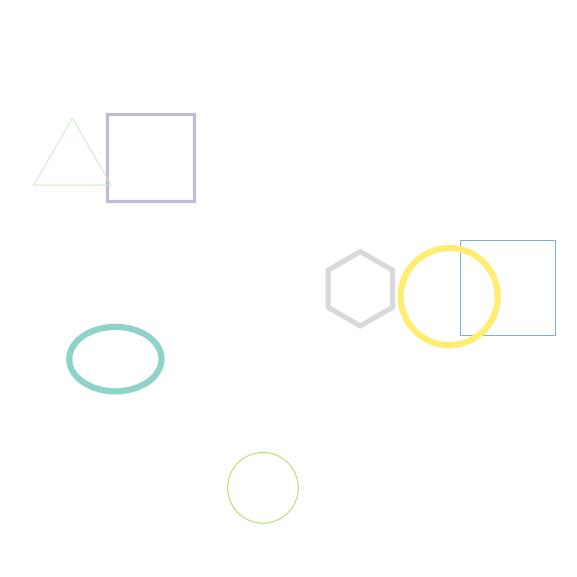[{"shape": "oval", "thickness": 3, "radius": 0.4, "center": [0.2, 0.377]}, {"shape": "square", "thickness": 1.5, "radius": 0.38, "center": [0.261, 0.726]}, {"shape": "square", "thickness": 0.5, "radius": 0.41, "center": [0.879, 0.502]}, {"shape": "circle", "thickness": 0.5, "radius": 0.31, "center": [0.455, 0.154]}, {"shape": "hexagon", "thickness": 2.5, "radius": 0.32, "center": [0.624, 0.499]}, {"shape": "triangle", "thickness": 0.5, "radius": 0.39, "center": [0.125, 0.717]}, {"shape": "circle", "thickness": 3, "radius": 0.42, "center": [0.778, 0.486]}]